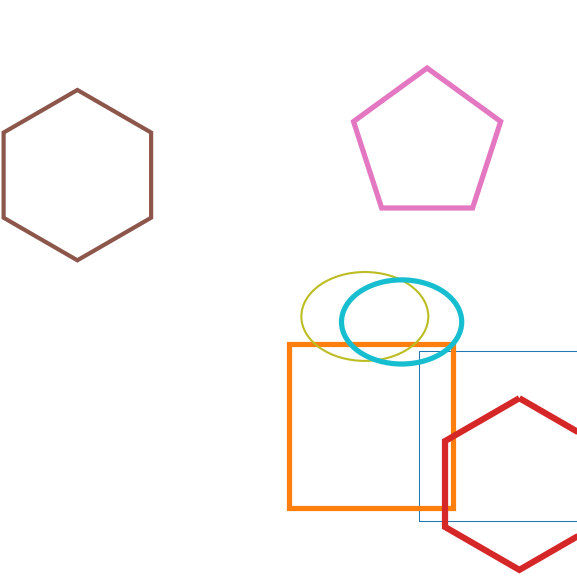[{"shape": "square", "thickness": 0.5, "radius": 0.74, "center": [0.873, 0.244]}, {"shape": "square", "thickness": 2.5, "radius": 0.71, "center": [0.643, 0.262]}, {"shape": "hexagon", "thickness": 3, "radius": 0.74, "center": [0.899, 0.161]}, {"shape": "hexagon", "thickness": 2, "radius": 0.74, "center": [0.134, 0.696]}, {"shape": "pentagon", "thickness": 2.5, "radius": 0.67, "center": [0.74, 0.747]}, {"shape": "oval", "thickness": 1, "radius": 0.55, "center": [0.632, 0.451]}, {"shape": "oval", "thickness": 2.5, "radius": 0.52, "center": [0.695, 0.442]}]